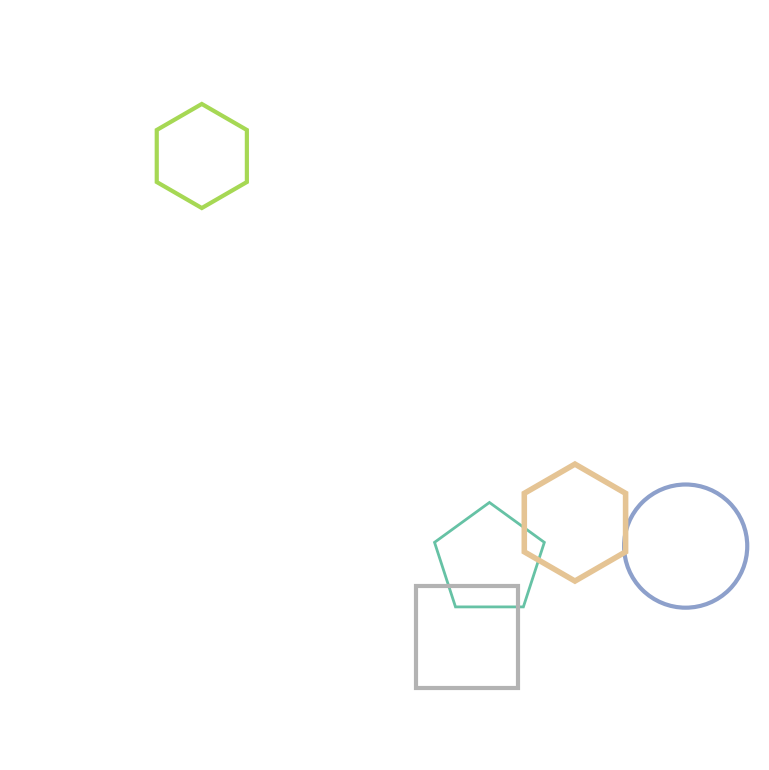[{"shape": "pentagon", "thickness": 1, "radius": 0.37, "center": [0.636, 0.272]}, {"shape": "circle", "thickness": 1.5, "radius": 0.4, "center": [0.89, 0.291]}, {"shape": "hexagon", "thickness": 1.5, "radius": 0.34, "center": [0.262, 0.797]}, {"shape": "hexagon", "thickness": 2, "radius": 0.38, "center": [0.747, 0.321]}, {"shape": "square", "thickness": 1.5, "radius": 0.33, "center": [0.606, 0.173]}]